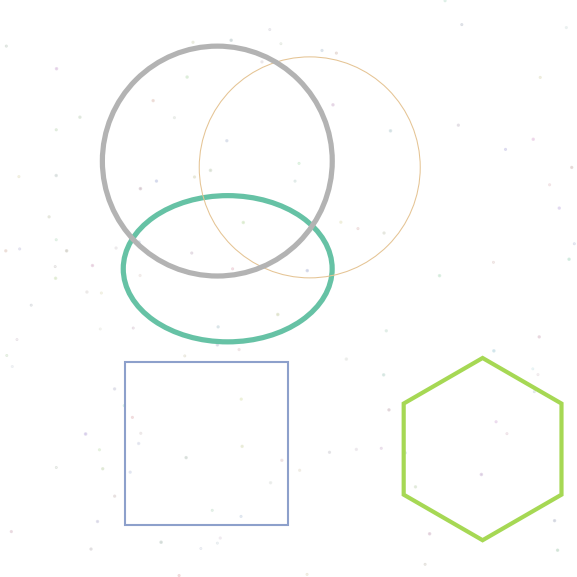[{"shape": "oval", "thickness": 2.5, "radius": 0.9, "center": [0.394, 0.534]}, {"shape": "square", "thickness": 1, "radius": 0.71, "center": [0.357, 0.231]}, {"shape": "hexagon", "thickness": 2, "radius": 0.79, "center": [0.836, 0.221]}, {"shape": "circle", "thickness": 0.5, "radius": 0.96, "center": [0.536, 0.709]}, {"shape": "circle", "thickness": 2.5, "radius": 1.0, "center": [0.376, 0.72]}]